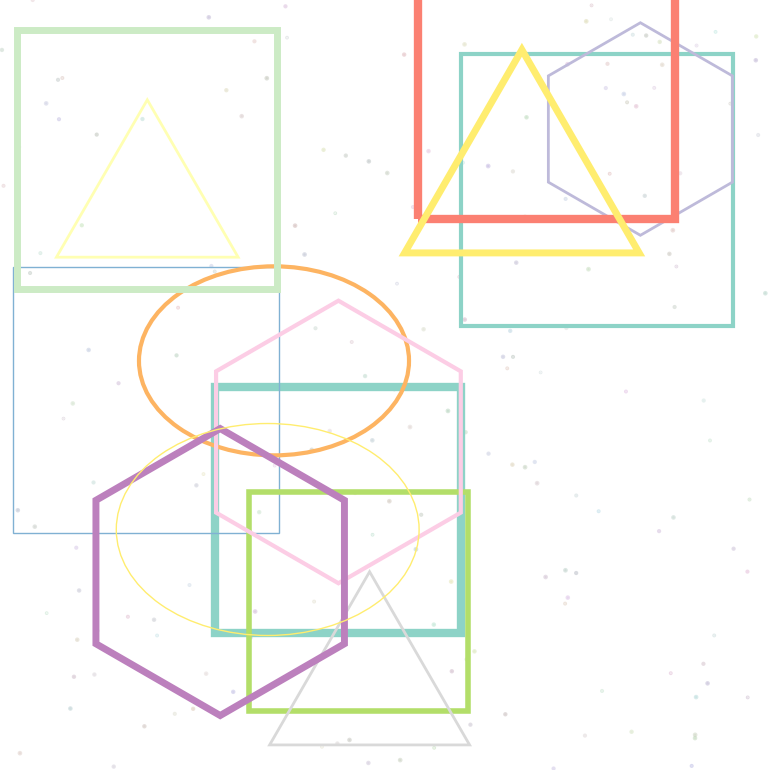[{"shape": "square", "thickness": 1.5, "radius": 0.88, "center": [0.775, 0.753]}, {"shape": "square", "thickness": 3, "radius": 0.8, "center": [0.439, 0.338]}, {"shape": "triangle", "thickness": 1, "radius": 0.68, "center": [0.191, 0.734]}, {"shape": "hexagon", "thickness": 1, "radius": 0.69, "center": [0.832, 0.832]}, {"shape": "square", "thickness": 3, "radius": 0.83, "center": [0.71, 0.882]}, {"shape": "square", "thickness": 0.5, "radius": 0.86, "center": [0.19, 0.481]}, {"shape": "oval", "thickness": 1.5, "radius": 0.88, "center": [0.356, 0.531]}, {"shape": "square", "thickness": 2, "radius": 0.71, "center": [0.465, 0.219]}, {"shape": "hexagon", "thickness": 1.5, "radius": 0.92, "center": [0.44, 0.426]}, {"shape": "triangle", "thickness": 1, "radius": 0.75, "center": [0.48, 0.108]}, {"shape": "hexagon", "thickness": 2.5, "radius": 0.93, "center": [0.286, 0.257]}, {"shape": "square", "thickness": 2.5, "radius": 0.84, "center": [0.191, 0.793]}, {"shape": "oval", "thickness": 0.5, "radius": 0.98, "center": [0.348, 0.312]}, {"shape": "triangle", "thickness": 2.5, "radius": 0.88, "center": [0.678, 0.759]}]